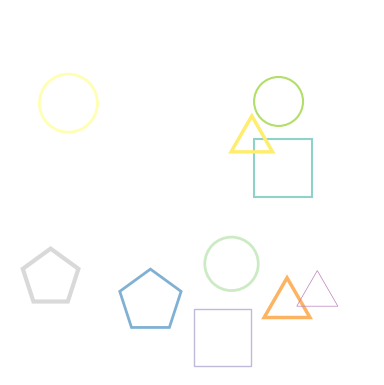[{"shape": "square", "thickness": 1.5, "radius": 0.38, "center": [0.734, 0.564]}, {"shape": "circle", "thickness": 2, "radius": 0.38, "center": [0.178, 0.732]}, {"shape": "square", "thickness": 1, "radius": 0.37, "center": [0.578, 0.123]}, {"shape": "pentagon", "thickness": 2, "radius": 0.42, "center": [0.391, 0.217]}, {"shape": "triangle", "thickness": 2.5, "radius": 0.34, "center": [0.746, 0.21]}, {"shape": "circle", "thickness": 1.5, "radius": 0.32, "center": [0.724, 0.736]}, {"shape": "pentagon", "thickness": 3, "radius": 0.38, "center": [0.131, 0.278]}, {"shape": "triangle", "thickness": 0.5, "radius": 0.31, "center": [0.824, 0.236]}, {"shape": "circle", "thickness": 2, "radius": 0.35, "center": [0.601, 0.315]}, {"shape": "triangle", "thickness": 2.5, "radius": 0.31, "center": [0.654, 0.637]}]